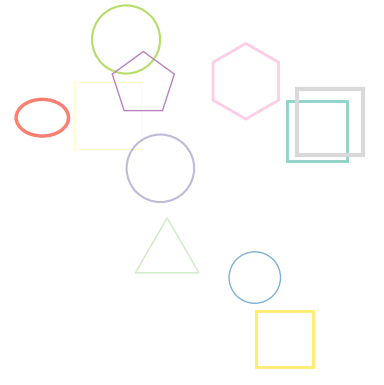[{"shape": "square", "thickness": 2, "radius": 0.39, "center": [0.823, 0.659]}, {"shape": "square", "thickness": 0.5, "radius": 0.44, "center": [0.279, 0.7]}, {"shape": "circle", "thickness": 1.5, "radius": 0.44, "center": [0.417, 0.563]}, {"shape": "oval", "thickness": 2.5, "radius": 0.34, "center": [0.11, 0.694]}, {"shape": "circle", "thickness": 1, "radius": 0.33, "center": [0.662, 0.279]}, {"shape": "circle", "thickness": 1.5, "radius": 0.44, "center": [0.327, 0.897]}, {"shape": "hexagon", "thickness": 2, "radius": 0.49, "center": [0.639, 0.789]}, {"shape": "square", "thickness": 3, "radius": 0.43, "center": [0.857, 0.682]}, {"shape": "pentagon", "thickness": 1, "radius": 0.42, "center": [0.372, 0.781]}, {"shape": "triangle", "thickness": 1, "radius": 0.48, "center": [0.434, 0.339]}, {"shape": "square", "thickness": 2, "radius": 0.37, "center": [0.738, 0.119]}]